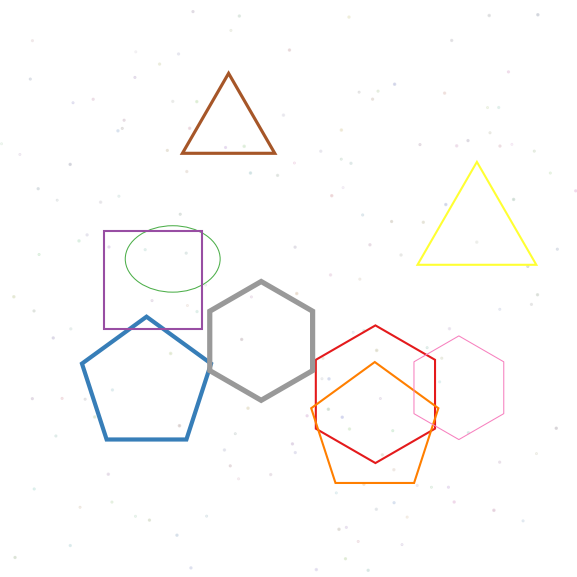[{"shape": "hexagon", "thickness": 1, "radius": 0.6, "center": [0.65, 0.316]}, {"shape": "pentagon", "thickness": 2, "radius": 0.59, "center": [0.254, 0.333]}, {"shape": "oval", "thickness": 0.5, "radius": 0.41, "center": [0.299, 0.551]}, {"shape": "square", "thickness": 1, "radius": 0.43, "center": [0.265, 0.514]}, {"shape": "pentagon", "thickness": 1, "radius": 0.58, "center": [0.649, 0.256]}, {"shape": "triangle", "thickness": 1, "radius": 0.59, "center": [0.826, 0.6]}, {"shape": "triangle", "thickness": 1.5, "radius": 0.46, "center": [0.396, 0.78]}, {"shape": "hexagon", "thickness": 0.5, "radius": 0.45, "center": [0.795, 0.328]}, {"shape": "hexagon", "thickness": 2.5, "radius": 0.51, "center": [0.452, 0.409]}]